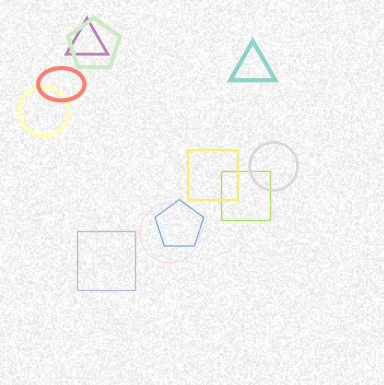[{"shape": "triangle", "thickness": 3, "radius": 0.34, "center": [0.657, 0.826]}, {"shape": "circle", "thickness": 2.5, "radius": 0.32, "center": [0.115, 0.711]}, {"shape": "square", "thickness": 1, "radius": 0.38, "center": [0.275, 0.324]}, {"shape": "oval", "thickness": 3, "radius": 0.3, "center": [0.159, 0.781]}, {"shape": "pentagon", "thickness": 1, "radius": 0.33, "center": [0.466, 0.415]}, {"shape": "square", "thickness": 1, "radius": 0.32, "center": [0.638, 0.493]}, {"shape": "circle", "thickness": 0.5, "radius": 0.39, "center": [0.442, 0.395]}, {"shape": "circle", "thickness": 2, "radius": 0.31, "center": [0.711, 0.568]}, {"shape": "triangle", "thickness": 2, "radius": 0.31, "center": [0.226, 0.89]}, {"shape": "pentagon", "thickness": 3, "radius": 0.35, "center": [0.244, 0.883]}, {"shape": "square", "thickness": 1.5, "radius": 0.32, "center": [0.553, 0.546]}]